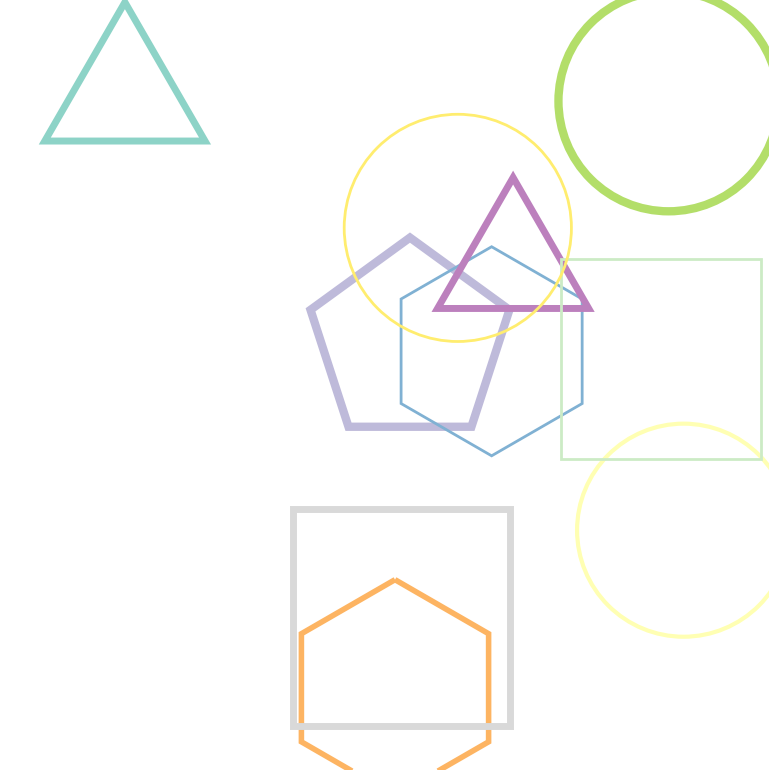[{"shape": "triangle", "thickness": 2.5, "radius": 0.6, "center": [0.162, 0.877]}, {"shape": "circle", "thickness": 1.5, "radius": 0.69, "center": [0.888, 0.311]}, {"shape": "pentagon", "thickness": 3, "radius": 0.68, "center": [0.532, 0.556]}, {"shape": "hexagon", "thickness": 1, "radius": 0.68, "center": [0.638, 0.544]}, {"shape": "hexagon", "thickness": 2, "radius": 0.7, "center": [0.513, 0.107]}, {"shape": "circle", "thickness": 3, "radius": 0.72, "center": [0.868, 0.869]}, {"shape": "square", "thickness": 2.5, "radius": 0.71, "center": [0.521, 0.198]}, {"shape": "triangle", "thickness": 2.5, "radius": 0.57, "center": [0.666, 0.656]}, {"shape": "square", "thickness": 1, "radius": 0.65, "center": [0.859, 0.534]}, {"shape": "circle", "thickness": 1, "radius": 0.74, "center": [0.595, 0.704]}]